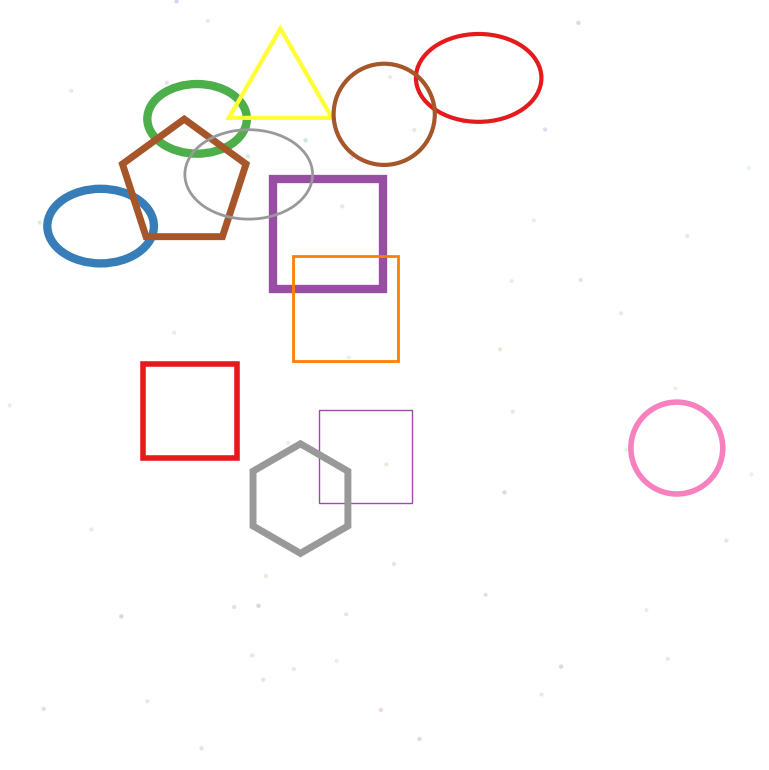[{"shape": "oval", "thickness": 1.5, "radius": 0.41, "center": [0.622, 0.899]}, {"shape": "square", "thickness": 2, "radius": 0.3, "center": [0.247, 0.466]}, {"shape": "oval", "thickness": 3, "radius": 0.35, "center": [0.131, 0.706]}, {"shape": "oval", "thickness": 3, "radius": 0.32, "center": [0.256, 0.846]}, {"shape": "square", "thickness": 3, "radius": 0.36, "center": [0.426, 0.697]}, {"shape": "square", "thickness": 0.5, "radius": 0.3, "center": [0.474, 0.407]}, {"shape": "square", "thickness": 1, "radius": 0.34, "center": [0.448, 0.6]}, {"shape": "triangle", "thickness": 1.5, "radius": 0.39, "center": [0.364, 0.886]}, {"shape": "circle", "thickness": 1.5, "radius": 0.33, "center": [0.499, 0.852]}, {"shape": "pentagon", "thickness": 2.5, "radius": 0.42, "center": [0.239, 0.761]}, {"shape": "circle", "thickness": 2, "radius": 0.3, "center": [0.879, 0.418]}, {"shape": "hexagon", "thickness": 2.5, "radius": 0.36, "center": [0.39, 0.352]}, {"shape": "oval", "thickness": 1, "radius": 0.41, "center": [0.323, 0.773]}]